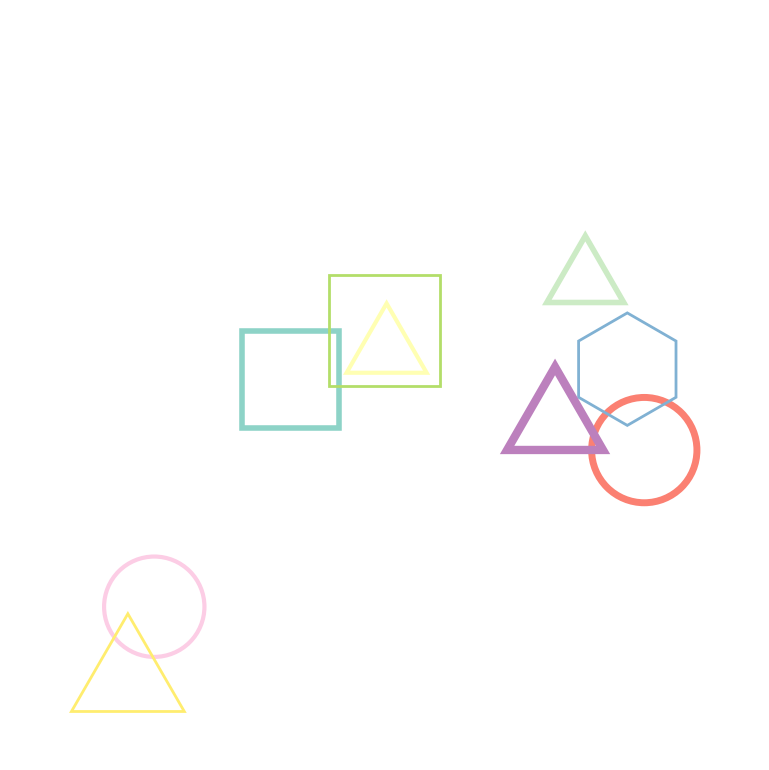[{"shape": "square", "thickness": 2, "radius": 0.31, "center": [0.377, 0.507]}, {"shape": "triangle", "thickness": 1.5, "radius": 0.3, "center": [0.502, 0.546]}, {"shape": "circle", "thickness": 2.5, "radius": 0.34, "center": [0.837, 0.415]}, {"shape": "hexagon", "thickness": 1, "radius": 0.37, "center": [0.815, 0.521]}, {"shape": "square", "thickness": 1, "radius": 0.36, "center": [0.499, 0.57]}, {"shape": "circle", "thickness": 1.5, "radius": 0.33, "center": [0.2, 0.212]}, {"shape": "triangle", "thickness": 3, "radius": 0.36, "center": [0.721, 0.452]}, {"shape": "triangle", "thickness": 2, "radius": 0.29, "center": [0.76, 0.636]}, {"shape": "triangle", "thickness": 1, "radius": 0.42, "center": [0.166, 0.118]}]